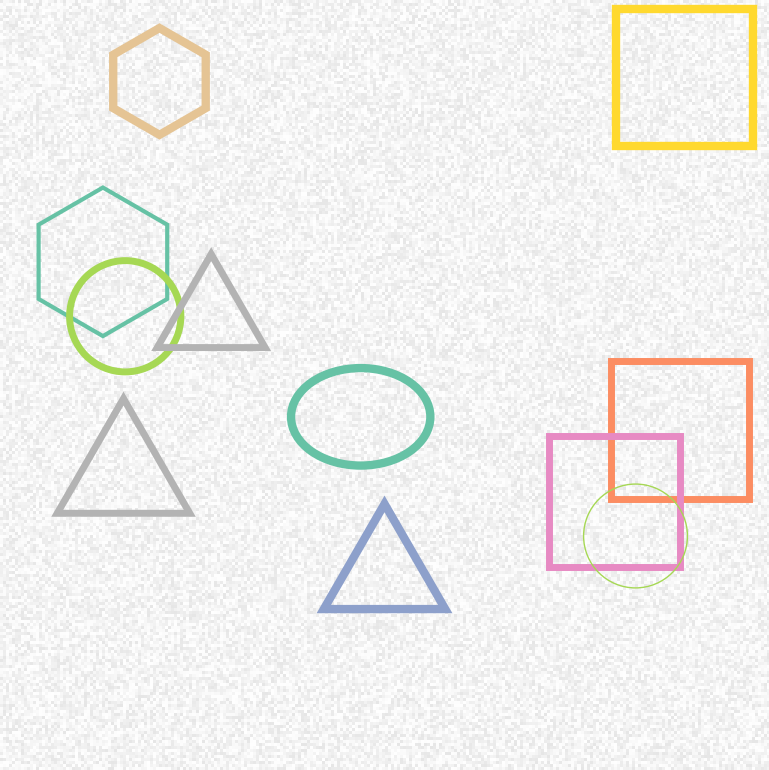[{"shape": "hexagon", "thickness": 1.5, "radius": 0.48, "center": [0.134, 0.66]}, {"shape": "oval", "thickness": 3, "radius": 0.45, "center": [0.468, 0.459]}, {"shape": "square", "thickness": 2.5, "radius": 0.45, "center": [0.883, 0.442]}, {"shape": "triangle", "thickness": 3, "radius": 0.46, "center": [0.499, 0.255]}, {"shape": "square", "thickness": 2.5, "radius": 0.43, "center": [0.798, 0.349]}, {"shape": "circle", "thickness": 0.5, "radius": 0.34, "center": [0.825, 0.304]}, {"shape": "circle", "thickness": 2.5, "radius": 0.36, "center": [0.163, 0.589]}, {"shape": "square", "thickness": 3, "radius": 0.45, "center": [0.889, 0.899]}, {"shape": "hexagon", "thickness": 3, "radius": 0.35, "center": [0.207, 0.894]}, {"shape": "triangle", "thickness": 2.5, "radius": 0.5, "center": [0.16, 0.383]}, {"shape": "triangle", "thickness": 2.5, "radius": 0.4, "center": [0.274, 0.589]}]